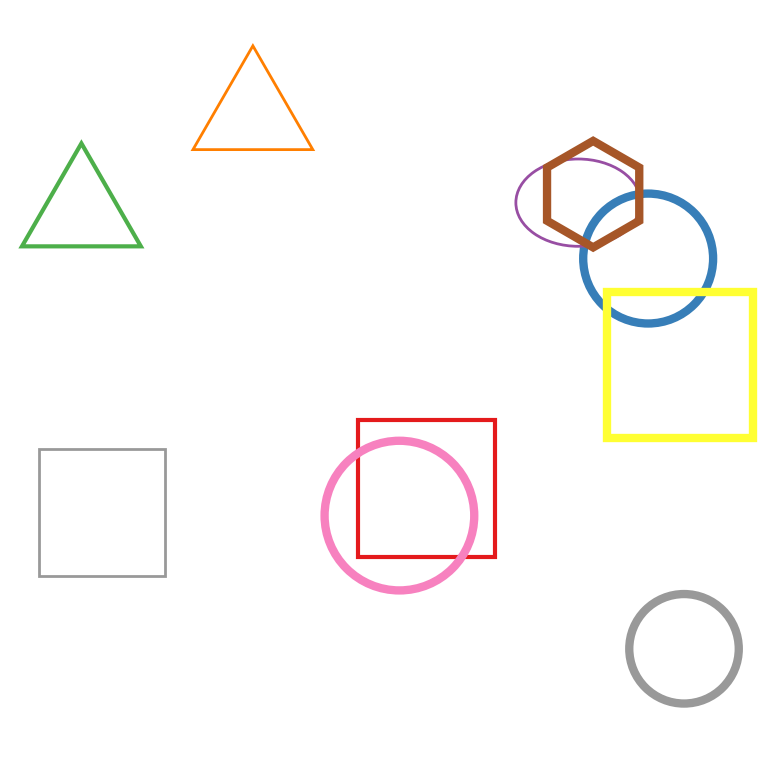[{"shape": "square", "thickness": 1.5, "radius": 0.44, "center": [0.554, 0.366]}, {"shape": "circle", "thickness": 3, "radius": 0.42, "center": [0.842, 0.664]}, {"shape": "triangle", "thickness": 1.5, "radius": 0.45, "center": [0.106, 0.725]}, {"shape": "oval", "thickness": 1, "radius": 0.4, "center": [0.751, 0.737]}, {"shape": "triangle", "thickness": 1, "radius": 0.45, "center": [0.328, 0.851]}, {"shape": "square", "thickness": 3, "radius": 0.47, "center": [0.883, 0.526]}, {"shape": "hexagon", "thickness": 3, "radius": 0.35, "center": [0.77, 0.748]}, {"shape": "circle", "thickness": 3, "radius": 0.49, "center": [0.519, 0.33]}, {"shape": "square", "thickness": 1, "radius": 0.41, "center": [0.132, 0.334]}, {"shape": "circle", "thickness": 3, "radius": 0.36, "center": [0.888, 0.157]}]